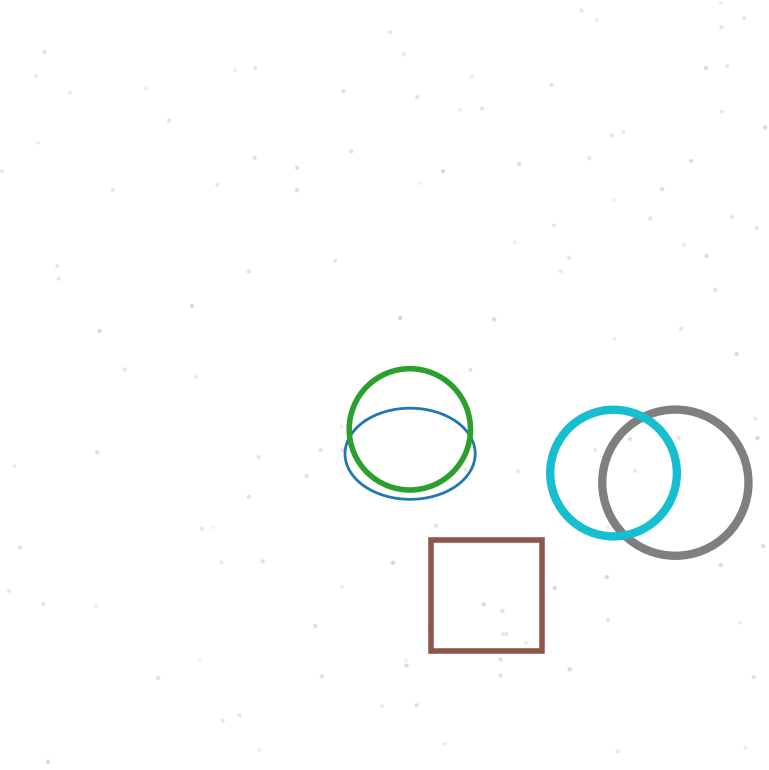[{"shape": "oval", "thickness": 1, "radius": 0.42, "center": [0.533, 0.411]}, {"shape": "circle", "thickness": 2, "radius": 0.39, "center": [0.532, 0.442]}, {"shape": "square", "thickness": 2, "radius": 0.36, "center": [0.632, 0.226]}, {"shape": "circle", "thickness": 3, "radius": 0.47, "center": [0.877, 0.373]}, {"shape": "circle", "thickness": 3, "radius": 0.41, "center": [0.797, 0.386]}]